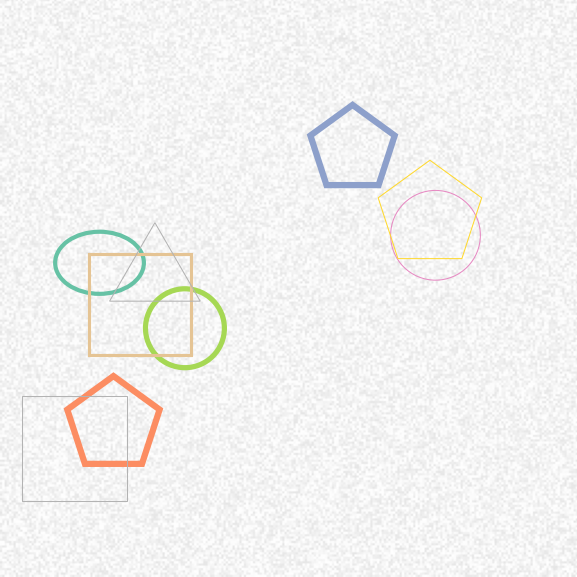[{"shape": "oval", "thickness": 2, "radius": 0.38, "center": [0.172, 0.544]}, {"shape": "pentagon", "thickness": 3, "radius": 0.42, "center": [0.196, 0.264]}, {"shape": "pentagon", "thickness": 3, "radius": 0.38, "center": [0.61, 0.741]}, {"shape": "circle", "thickness": 0.5, "radius": 0.39, "center": [0.754, 0.592]}, {"shape": "circle", "thickness": 2.5, "radius": 0.34, "center": [0.32, 0.431]}, {"shape": "pentagon", "thickness": 0.5, "radius": 0.47, "center": [0.744, 0.627]}, {"shape": "square", "thickness": 1.5, "radius": 0.44, "center": [0.242, 0.471]}, {"shape": "triangle", "thickness": 0.5, "radius": 0.45, "center": [0.268, 0.523]}, {"shape": "square", "thickness": 0.5, "radius": 0.46, "center": [0.128, 0.223]}]